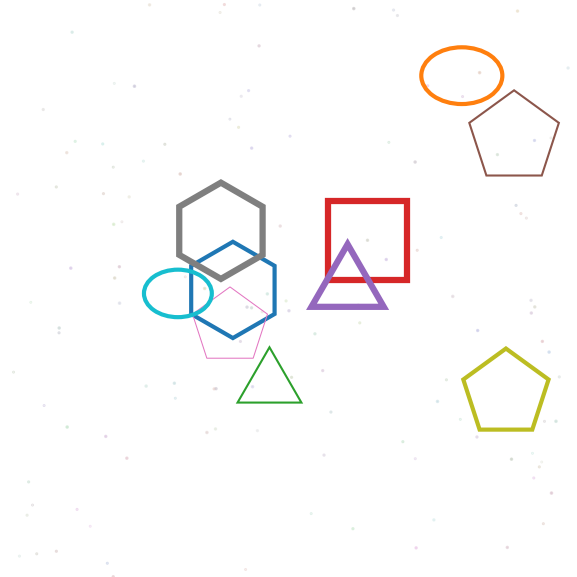[{"shape": "hexagon", "thickness": 2, "radius": 0.42, "center": [0.403, 0.497]}, {"shape": "oval", "thickness": 2, "radius": 0.35, "center": [0.8, 0.868]}, {"shape": "triangle", "thickness": 1, "radius": 0.32, "center": [0.467, 0.334]}, {"shape": "square", "thickness": 3, "radius": 0.34, "center": [0.637, 0.583]}, {"shape": "triangle", "thickness": 3, "radius": 0.36, "center": [0.602, 0.504]}, {"shape": "pentagon", "thickness": 1, "radius": 0.41, "center": [0.89, 0.761]}, {"shape": "pentagon", "thickness": 0.5, "radius": 0.34, "center": [0.398, 0.434]}, {"shape": "hexagon", "thickness": 3, "radius": 0.42, "center": [0.383, 0.599]}, {"shape": "pentagon", "thickness": 2, "radius": 0.39, "center": [0.876, 0.318]}, {"shape": "oval", "thickness": 2, "radius": 0.29, "center": [0.308, 0.491]}]